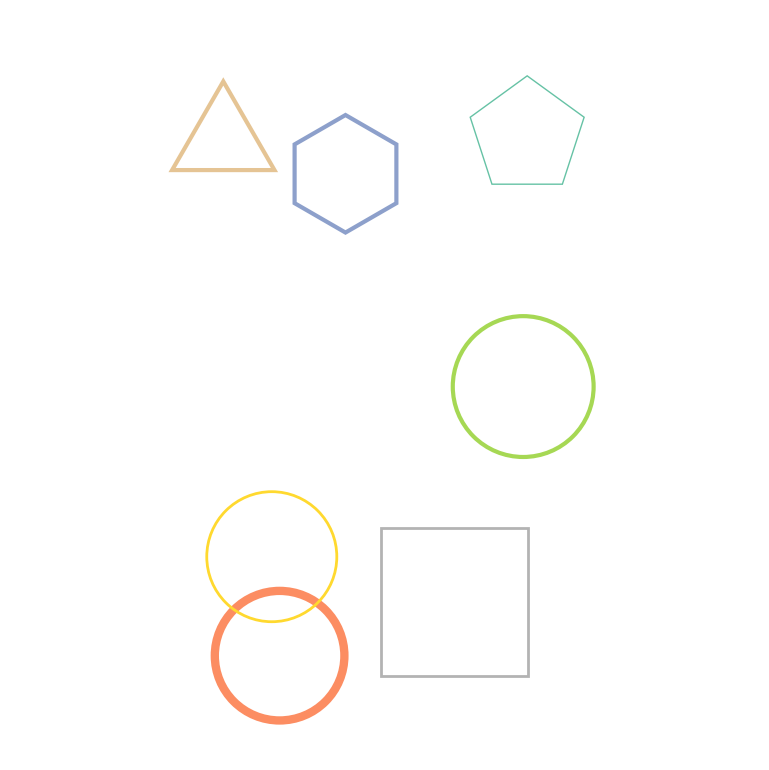[{"shape": "pentagon", "thickness": 0.5, "radius": 0.39, "center": [0.685, 0.824]}, {"shape": "circle", "thickness": 3, "radius": 0.42, "center": [0.363, 0.148]}, {"shape": "hexagon", "thickness": 1.5, "radius": 0.38, "center": [0.449, 0.774]}, {"shape": "circle", "thickness": 1.5, "radius": 0.46, "center": [0.679, 0.498]}, {"shape": "circle", "thickness": 1, "radius": 0.42, "center": [0.353, 0.277]}, {"shape": "triangle", "thickness": 1.5, "radius": 0.38, "center": [0.29, 0.817]}, {"shape": "square", "thickness": 1, "radius": 0.48, "center": [0.59, 0.219]}]